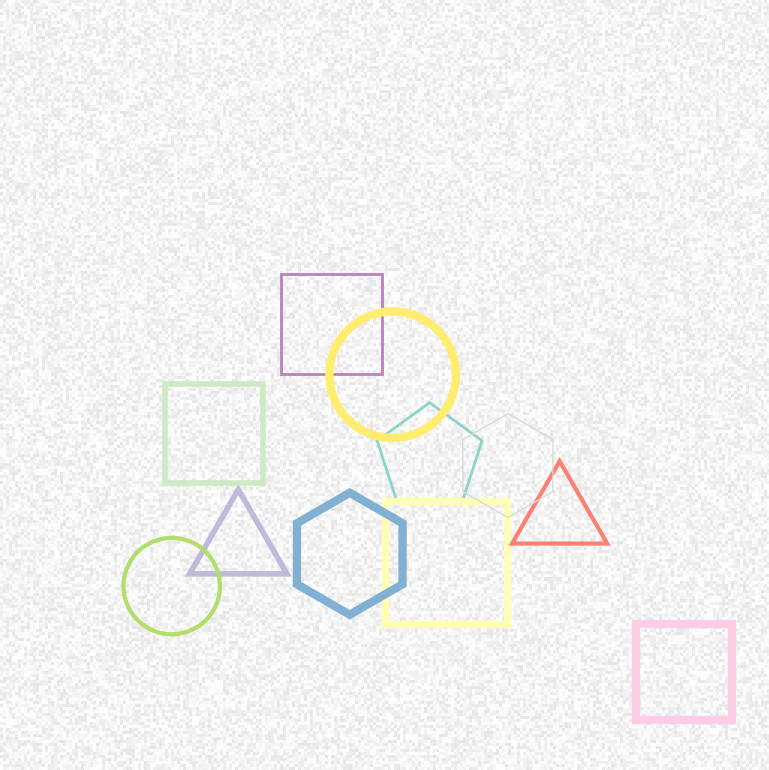[{"shape": "pentagon", "thickness": 1, "radius": 0.36, "center": [0.558, 0.406]}, {"shape": "square", "thickness": 2.5, "radius": 0.4, "center": [0.579, 0.27]}, {"shape": "triangle", "thickness": 2, "radius": 0.37, "center": [0.31, 0.291]}, {"shape": "triangle", "thickness": 1.5, "radius": 0.36, "center": [0.727, 0.33]}, {"shape": "hexagon", "thickness": 3, "radius": 0.4, "center": [0.454, 0.281]}, {"shape": "circle", "thickness": 1.5, "radius": 0.31, "center": [0.223, 0.239]}, {"shape": "square", "thickness": 3, "radius": 0.31, "center": [0.888, 0.128]}, {"shape": "hexagon", "thickness": 0.5, "radius": 0.34, "center": [0.66, 0.395]}, {"shape": "square", "thickness": 1, "radius": 0.33, "center": [0.43, 0.579]}, {"shape": "square", "thickness": 2, "radius": 0.32, "center": [0.278, 0.437]}, {"shape": "circle", "thickness": 3, "radius": 0.41, "center": [0.51, 0.513]}]